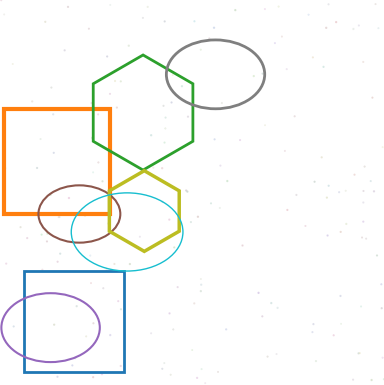[{"shape": "square", "thickness": 2, "radius": 0.65, "center": [0.193, 0.165]}, {"shape": "square", "thickness": 3, "radius": 0.69, "center": [0.148, 0.581]}, {"shape": "hexagon", "thickness": 2, "radius": 0.75, "center": [0.372, 0.708]}, {"shape": "oval", "thickness": 1.5, "radius": 0.64, "center": [0.131, 0.149]}, {"shape": "oval", "thickness": 1.5, "radius": 0.53, "center": [0.206, 0.444]}, {"shape": "oval", "thickness": 2, "radius": 0.64, "center": [0.56, 0.807]}, {"shape": "hexagon", "thickness": 2.5, "radius": 0.52, "center": [0.375, 0.452]}, {"shape": "oval", "thickness": 1, "radius": 0.73, "center": [0.33, 0.398]}]